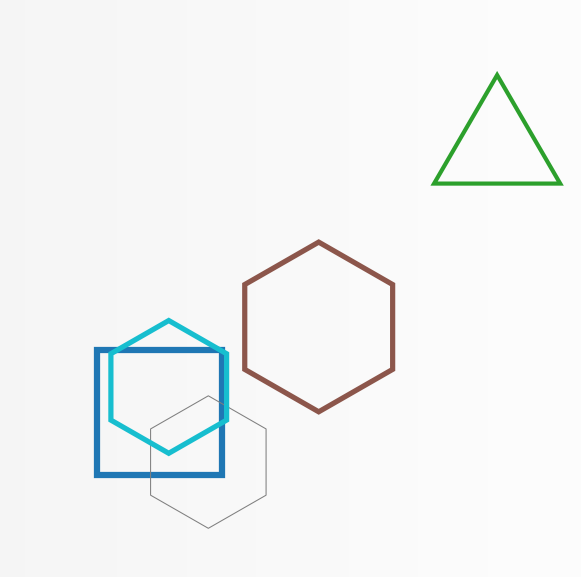[{"shape": "square", "thickness": 3, "radius": 0.54, "center": [0.275, 0.285]}, {"shape": "triangle", "thickness": 2, "radius": 0.63, "center": [0.855, 0.744]}, {"shape": "hexagon", "thickness": 2.5, "radius": 0.73, "center": [0.548, 0.433]}, {"shape": "hexagon", "thickness": 0.5, "radius": 0.57, "center": [0.358, 0.199]}, {"shape": "hexagon", "thickness": 2.5, "radius": 0.57, "center": [0.29, 0.329]}]